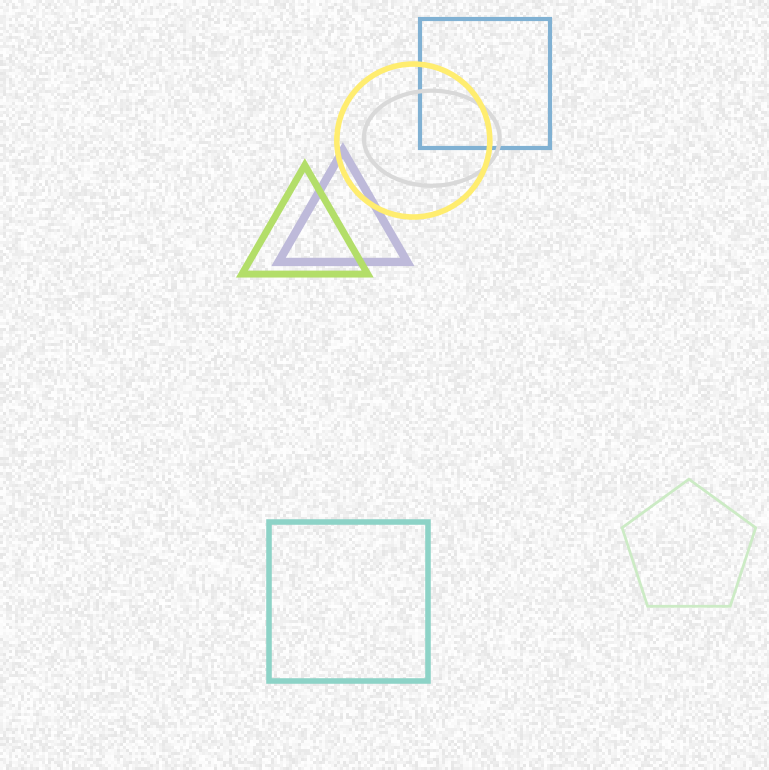[{"shape": "square", "thickness": 2, "radius": 0.52, "center": [0.452, 0.219]}, {"shape": "triangle", "thickness": 3, "radius": 0.48, "center": [0.445, 0.708]}, {"shape": "square", "thickness": 1.5, "radius": 0.42, "center": [0.63, 0.892]}, {"shape": "triangle", "thickness": 2.5, "radius": 0.47, "center": [0.396, 0.691]}, {"shape": "oval", "thickness": 1.5, "radius": 0.44, "center": [0.561, 0.821]}, {"shape": "pentagon", "thickness": 1, "radius": 0.46, "center": [0.895, 0.286]}, {"shape": "circle", "thickness": 2, "radius": 0.5, "center": [0.537, 0.818]}]